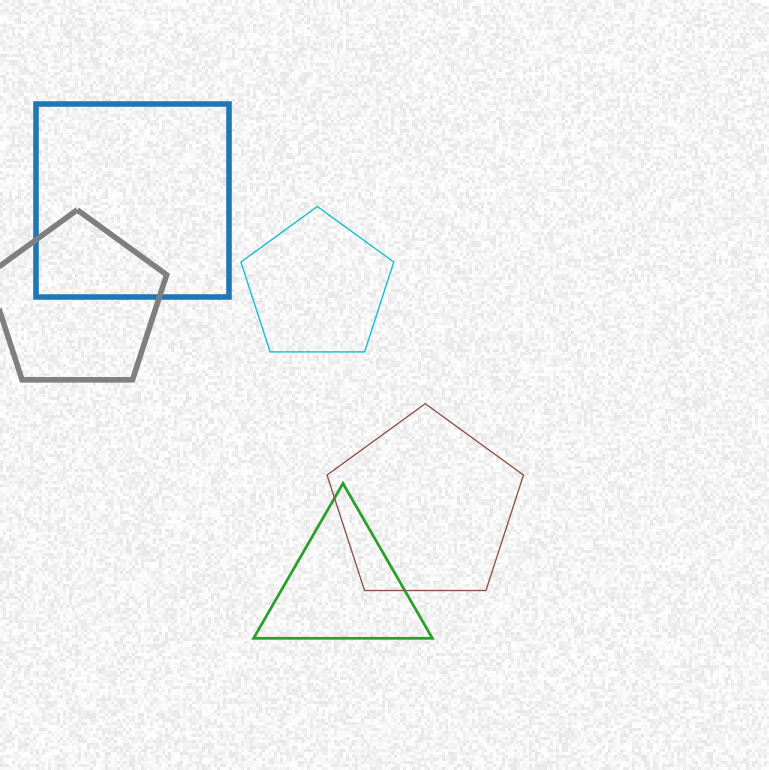[{"shape": "square", "thickness": 2, "radius": 0.63, "center": [0.172, 0.739]}, {"shape": "triangle", "thickness": 1, "radius": 0.67, "center": [0.445, 0.238]}, {"shape": "pentagon", "thickness": 0.5, "radius": 0.67, "center": [0.552, 0.342]}, {"shape": "pentagon", "thickness": 2, "radius": 0.61, "center": [0.1, 0.605]}, {"shape": "pentagon", "thickness": 0.5, "radius": 0.52, "center": [0.412, 0.627]}]